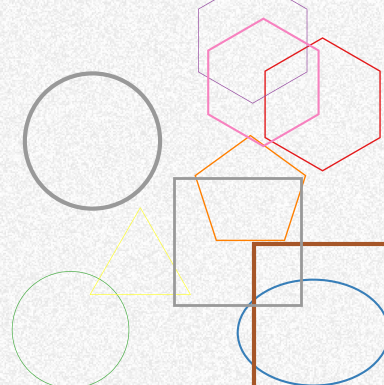[{"shape": "hexagon", "thickness": 1, "radius": 0.86, "center": [0.838, 0.729]}, {"shape": "oval", "thickness": 1.5, "radius": 0.98, "center": [0.814, 0.136]}, {"shape": "circle", "thickness": 0.5, "radius": 0.76, "center": [0.183, 0.143]}, {"shape": "hexagon", "thickness": 0.5, "radius": 0.81, "center": [0.656, 0.895]}, {"shape": "pentagon", "thickness": 1, "radius": 0.75, "center": [0.65, 0.497]}, {"shape": "triangle", "thickness": 0.5, "radius": 0.75, "center": [0.364, 0.31]}, {"shape": "square", "thickness": 3, "radius": 0.95, "center": [0.849, 0.175]}, {"shape": "hexagon", "thickness": 1.5, "radius": 0.83, "center": [0.684, 0.786]}, {"shape": "square", "thickness": 2, "radius": 0.83, "center": [0.617, 0.373]}, {"shape": "circle", "thickness": 3, "radius": 0.88, "center": [0.24, 0.634]}]